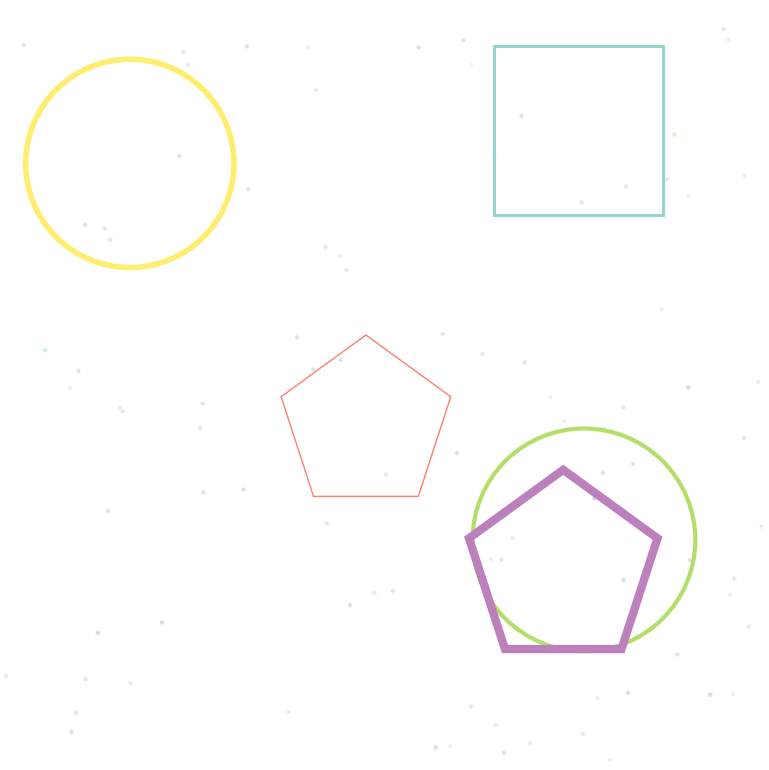[{"shape": "square", "thickness": 1, "radius": 0.55, "center": [0.752, 0.831]}, {"shape": "pentagon", "thickness": 0.5, "radius": 0.58, "center": [0.475, 0.449]}, {"shape": "circle", "thickness": 1.5, "radius": 0.72, "center": [0.758, 0.299]}, {"shape": "pentagon", "thickness": 3, "radius": 0.64, "center": [0.731, 0.261]}, {"shape": "circle", "thickness": 2, "radius": 0.68, "center": [0.169, 0.788]}]